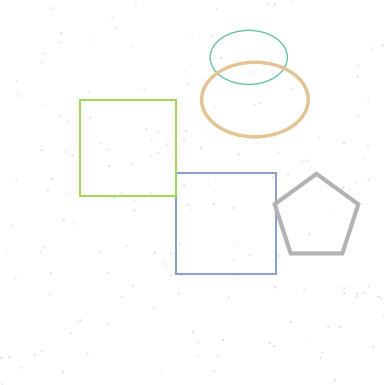[{"shape": "oval", "thickness": 1, "radius": 0.5, "center": [0.646, 0.851]}, {"shape": "square", "thickness": 1.5, "radius": 0.66, "center": [0.587, 0.419]}, {"shape": "square", "thickness": 1.5, "radius": 0.63, "center": [0.333, 0.616]}, {"shape": "oval", "thickness": 2.5, "radius": 0.69, "center": [0.662, 0.741]}, {"shape": "pentagon", "thickness": 3, "radius": 0.57, "center": [0.822, 0.434]}]